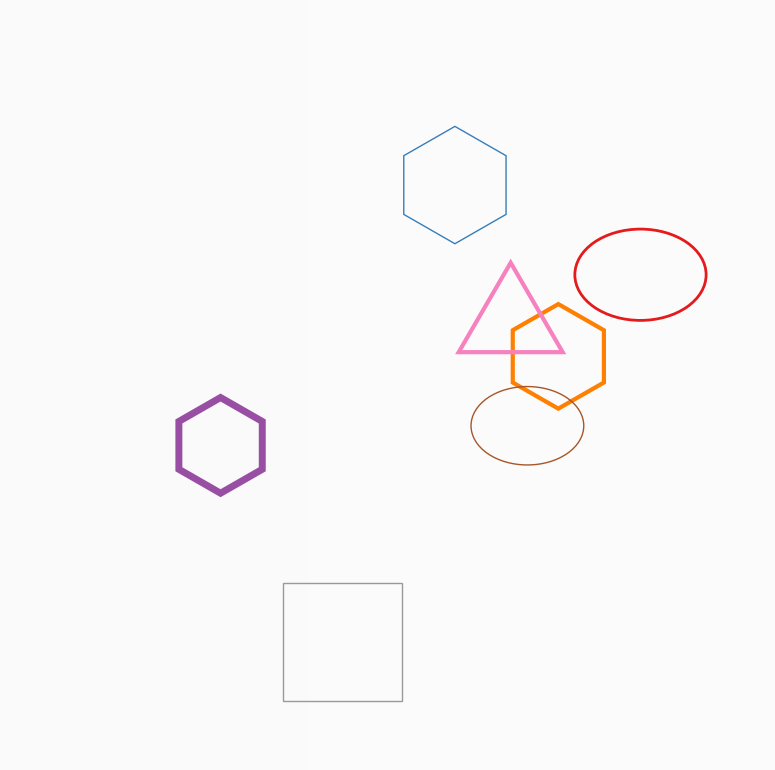[{"shape": "oval", "thickness": 1, "radius": 0.42, "center": [0.826, 0.643]}, {"shape": "hexagon", "thickness": 0.5, "radius": 0.38, "center": [0.587, 0.76]}, {"shape": "hexagon", "thickness": 2.5, "radius": 0.31, "center": [0.285, 0.422]}, {"shape": "hexagon", "thickness": 1.5, "radius": 0.34, "center": [0.72, 0.537]}, {"shape": "oval", "thickness": 0.5, "radius": 0.36, "center": [0.681, 0.447]}, {"shape": "triangle", "thickness": 1.5, "radius": 0.39, "center": [0.659, 0.581]}, {"shape": "square", "thickness": 0.5, "radius": 0.38, "center": [0.442, 0.166]}]